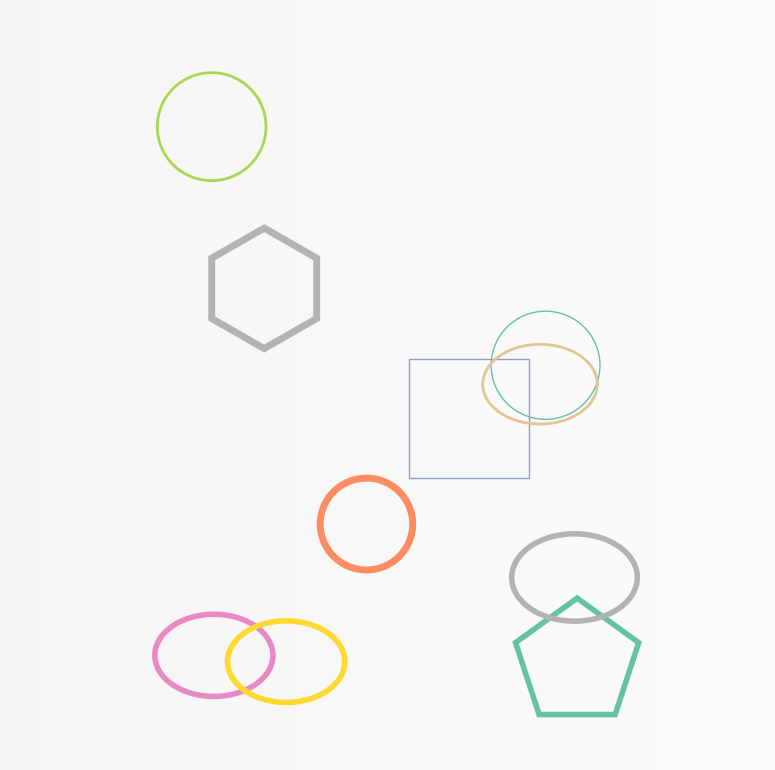[{"shape": "circle", "thickness": 0.5, "radius": 0.35, "center": [0.704, 0.526]}, {"shape": "pentagon", "thickness": 2, "radius": 0.42, "center": [0.745, 0.14]}, {"shape": "circle", "thickness": 2.5, "radius": 0.3, "center": [0.473, 0.319]}, {"shape": "square", "thickness": 0.5, "radius": 0.38, "center": [0.605, 0.457]}, {"shape": "oval", "thickness": 2, "radius": 0.38, "center": [0.276, 0.149]}, {"shape": "circle", "thickness": 1, "radius": 0.35, "center": [0.273, 0.836]}, {"shape": "oval", "thickness": 2, "radius": 0.38, "center": [0.369, 0.141]}, {"shape": "oval", "thickness": 1, "radius": 0.37, "center": [0.697, 0.501]}, {"shape": "oval", "thickness": 2, "radius": 0.41, "center": [0.741, 0.25]}, {"shape": "hexagon", "thickness": 2.5, "radius": 0.39, "center": [0.341, 0.626]}]